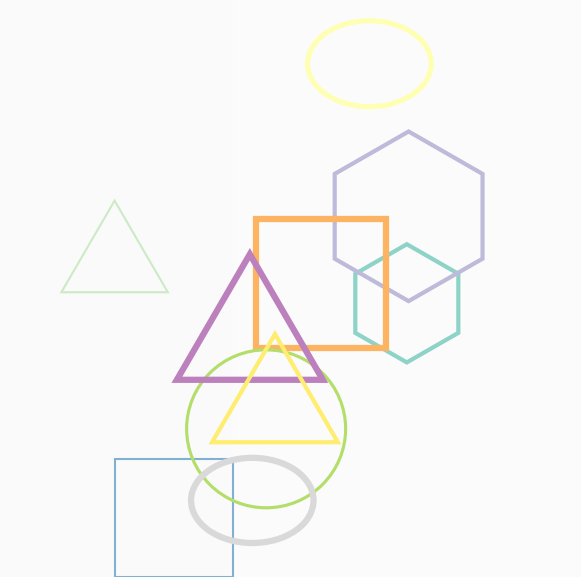[{"shape": "hexagon", "thickness": 2, "radius": 0.51, "center": [0.7, 0.474]}, {"shape": "oval", "thickness": 2.5, "radius": 0.53, "center": [0.636, 0.889]}, {"shape": "hexagon", "thickness": 2, "radius": 0.73, "center": [0.703, 0.625]}, {"shape": "square", "thickness": 1, "radius": 0.51, "center": [0.299, 0.102]}, {"shape": "square", "thickness": 3, "radius": 0.56, "center": [0.553, 0.508]}, {"shape": "circle", "thickness": 1.5, "radius": 0.68, "center": [0.458, 0.257]}, {"shape": "oval", "thickness": 3, "radius": 0.53, "center": [0.434, 0.133]}, {"shape": "triangle", "thickness": 3, "radius": 0.72, "center": [0.43, 0.414]}, {"shape": "triangle", "thickness": 1, "radius": 0.53, "center": [0.197, 0.546]}, {"shape": "triangle", "thickness": 2, "radius": 0.62, "center": [0.473, 0.296]}]